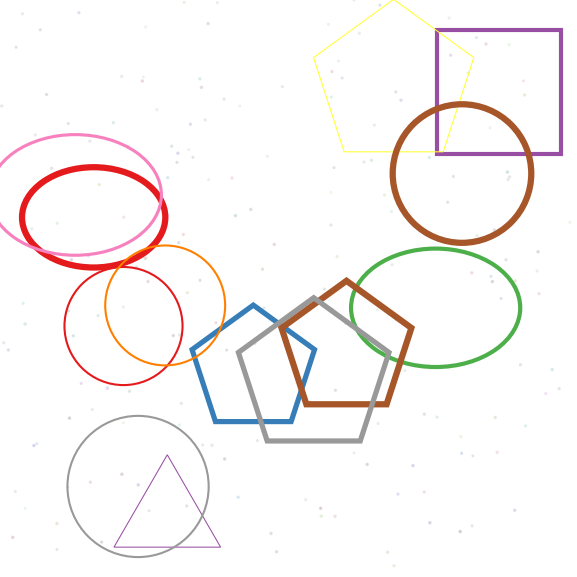[{"shape": "oval", "thickness": 3, "radius": 0.62, "center": [0.162, 0.623]}, {"shape": "circle", "thickness": 1, "radius": 0.51, "center": [0.214, 0.435]}, {"shape": "pentagon", "thickness": 2.5, "radius": 0.56, "center": [0.439, 0.359]}, {"shape": "oval", "thickness": 2, "radius": 0.73, "center": [0.754, 0.466]}, {"shape": "triangle", "thickness": 0.5, "radius": 0.53, "center": [0.29, 0.105]}, {"shape": "square", "thickness": 2, "radius": 0.54, "center": [0.865, 0.84]}, {"shape": "circle", "thickness": 1, "radius": 0.52, "center": [0.286, 0.47]}, {"shape": "pentagon", "thickness": 0.5, "radius": 0.73, "center": [0.682, 0.854]}, {"shape": "pentagon", "thickness": 3, "radius": 0.59, "center": [0.6, 0.395]}, {"shape": "circle", "thickness": 3, "radius": 0.6, "center": [0.8, 0.699]}, {"shape": "oval", "thickness": 1.5, "radius": 0.75, "center": [0.13, 0.662]}, {"shape": "circle", "thickness": 1, "radius": 0.61, "center": [0.239, 0.157]}, {"shape": "pentagon", "thickness": 2.5, "radius": 0.69, "center": [0.543, 0.346]}]